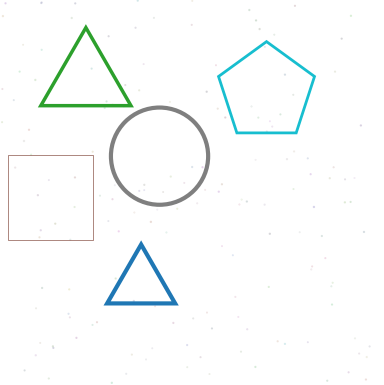[{"shape": "triangle", "thickness": 3, "radius": 0.51, "center": [0.367, 0.263]}, {"shape": "triangle", "thickness": 2.5, "radius": 0.68, "center": [0.223, 0.793]}, {"shape": "square", "thickness": 0.5, "radius": 0.55, "center": [0.131, 0.488]}, {"shape": "circle", "thickness": 3, "radius": 0.63, "center": [0.414, 0.594]}, {"shape": "pentagon", "thickness": 2, "radius": 0.66, "center": [0.692, 0.761]}]